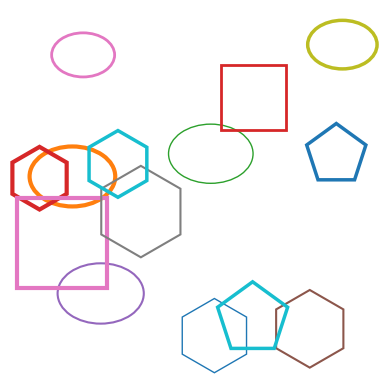[{"shape": "pentagon", "thickness": 2.5, "radius": 0.4, "center": [0.873, 0.598]}, {"shape": "hexagon", "thickness": 1, "radius": 0.48, "center": [0.557, 0.128]}, {"shape": "oval", "thickness": 3, "radius": 0.56, "center": [0.188, 0.542]}, {"shape": "oval", "thickness": 1, "radius": 0.55, "center": [0.548, 0.601]}, {"shape": "square", "thickness": 2, "radius": 0.42, "center": [0.658, 0.746]}, {"shape": "hexagon", "thickness": 3, "radius": 0.41, "center": [0.103, 0.537]}, {"shape": "oval", "thickness": 1.5, "radius": 0.56, "center": [0.262, 0.238]}, {"shape": "hexagon", "thickness": 1.5, "radius": 0.5, "center": [0.805, 0.146]}, {"shape": "oval", "thickness": 2, "radius": 0.41, "center": [0.216, 0.857]}, {"shape": "square", "thickness": 3, "radius": 0.59, "center": [0.161, 0.369]}, {"shape": "hexagon", "thickness": 1.5, "radius": 0.59, "center": [0.366, 0.45]}, {"shape": "oval", "thickness": 2.5, "radius": 0.45, "center": [0.889, 0.884]}, {"shape": "hexagon", "thickness": 2.5, "radius": 0.43, "center": [0.306, 0.574]}, {"shape": "pentagon", "thickness": 2.5, "radius": 0.48, "center": [0.656, 0.172]}]